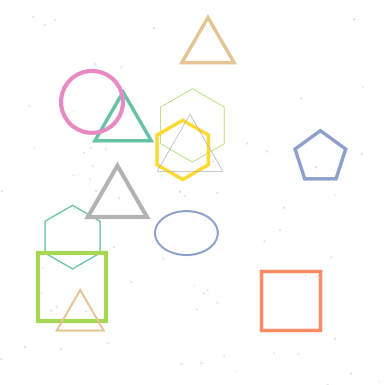[{"shape": "triangle", "thickness": 2.5, "radius": 0.42, "center": [0.32, 0.677]}, {"shape": "hexagon", "thickness": 1, "radius": 0.41, "center": [0.189, 0.384]}, {"shape": "square", "thickness": 2.5, "radius": 0.38, "center": [0.755, 0.22]}, {"shape": "oval", "thickness": 1.5, "radius": 0.41, "center": [0.484, 0.395]}, {"shape": "pentagon", "thickness": 2.5, "radius": 0.35, "center": [0.832, 0.591]}, {"shape": "circle", "thickness": 3, "radius": 0.4, "center": [0.239, 0.735]}, {"shape": "hexagon", "thickness": 0.5, "radius": 0.48, "center": [0.5, 0.674]}, {"shape": "square", "thickness": 3, "radius": 0.44, "center": [0.187, 0.254]}, {"shape": "hexagon", "thickness": 2.5, "radius": 0.38, "center": [0.475, 0.611]}, {"shape": "triangle", "thickness": 2.5, "radius": 0.39, "center": [0.54, 0.876]}, {"shape": "triangle", "thickness": 1.5, "radius": 0.35, "center": [0.208, 0.177]}, {"shape": "triangle", "thickness": 0.5, "radius": 0.49, "center": [0.494, 0.604]}, {"shape": "triangle", "thickness": 3, "radius": 0.44, "center": [0.305, 0.481]}]